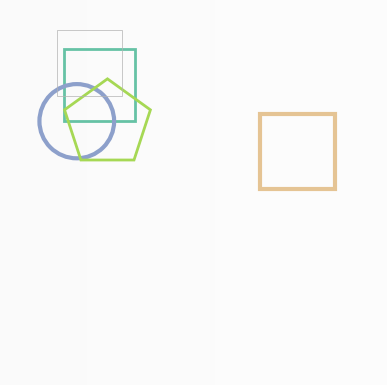[{"shape": "square", "thickness": 2, "radius": 0.46, "center": [0.257, 0.779]}, {"shape": "circle", "thickness": 3, "radius": 0.48, "center": [0.198, 0.685]}, {"shape": "pentagon", "thickness": 2, "radius": 0.58, "center": [0.277, 0.679]}, {"shape": "square", "thickness": 3, "radius": 0.48, "center": [0.768, 0.606]}, {"shape": "square", "thickness": 0.5, "radius": 0.43, "center": [0.231, 0.837]}]